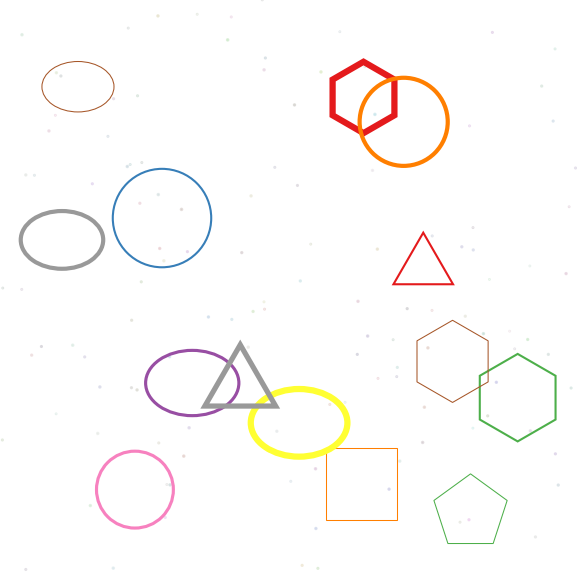[{"shape": "triangle", "thickness": 1, "radius": 0.3, "center": [0.733, 0.537]}, {"shape": "hexagon", "thickness": 3, "radius": 0.31, "center": [0.629, 0.83]}, {"shape": "circle", "thickness": 1, "radius": 0.43, "center": [0.281, 0.622]}, {"shape": "hexagon", "thickness": 1, "radius": 0.38, "center": [0.896, 0.311]}, {"shape": "pentagon", "thickness": 0.5, "radius": 0.33, "center": [0.815, 0.112]}, {"shape": "oval", "thickness": 1.5, "radius": 0.4, "center": [0.333, 0.336]}, {"shape": "circle", "thickness": 2, "radius": 0.38, "center": [0.699, 0.788]}, {"shape": "square", "thickness": 0.5, "radius": 0.31, "center": [0.626, 0.161]}, {"shape": "oval", "thickness": 3, "radius": 0.42, "center": [0.518, 0.267]}, {"shape": "oval", "thickness": 0.5, "radius": 0.31, "center": [0.135, 0.849]}, {"shape": "hexagon", "thickness": 0.5, "radius": 0.36, "center": [0.784, 0.373]}, {"shape": "circle", "thickness": 1.5, "radius": 0.33, "center": [0.234, 0.151]}, {"shape": "oval", "thickness": 2, "radius": 0.36, "center": [0.107, 0.584]}, {"shape": "triangle", "thickness": 2.5, "radius": 0.35, "center": [0.416, 0.331]}]